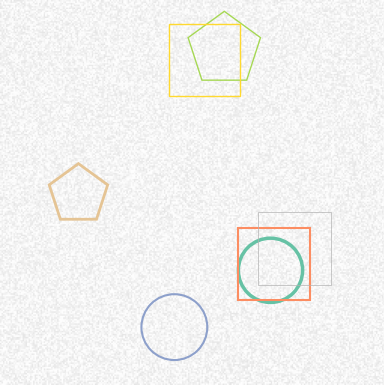[{"shape": "circle", "thickness": 2.5, "radius": 0.42, "center": [0.703, 0.298]}, {"shape": "square", "thickness": 1.5, "radius": 0.46, "center": [0.711, 0.314]}, {"shape": "circle", "thickness": 1.5, "radius": 0.43, "center": [0.453, 0.15]}, {"shape": "pentagon", "thickness": 1, "radius": 0.49, "center": [0.583, 0.872]}, {"shape": "square", "thickness": 1, "radius": 0.46, "center": [0.531, 0.844]}, {"shape": "pentagon", "thickness": 2, "radius": 0.4, "center": [0.204, 0.495]}, {"shape": "square", "thickness": 0.5, "radius": 0.47, "center": [0.765, 0.354]}]